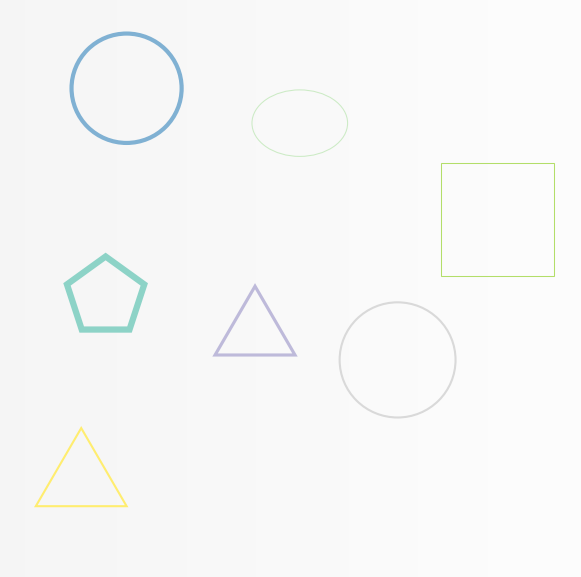[{"shape": "pentagon", "thickness": 3, "radius": 0.35, "center": [0.182, 0.485]}, {"shape": "triangle", "thickness": 1.5, "radius": 0.4, "center": [0.439, 0.424]}, {"shape": "circle", "thickness": 2, "radius": 0.47, "center": [0.218, 0.846]}, {"shape": "square", "thickness": 0.5, "radius": 0.49, "center": [0.856, 0.619]}, {"shape": "circle", "thickness": 1, "radius": 0.5, "center": [0.684, 0.376]}, {"shape": "oval", "thickness": 0.5, "radius": 0.41, "center": [0.516, 0.786]}, {"shape": "triangle", "thickness": 1, "radius": 0.45, "center": [0.14, 0.168]}]